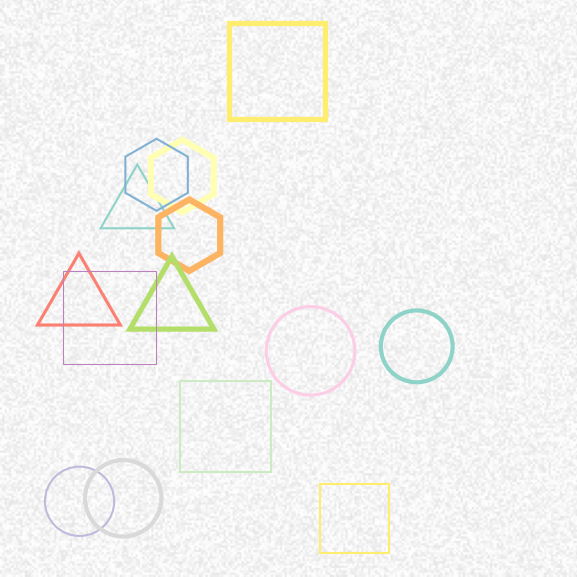[{"shape": "triangle", "thickness": 1, "radius": 0.37, "center": [0.238, 0.641]}, {"shape": "circle", "thickness": 2, "radius": 0.31, "center": [0.722, 0.399]}, {"shape": "hexagon", "thickness": 3, "radius": 0.31, "center": [0.316, 0.694]}, {"shape": "circle", "thickness": 1, "radius": 0.3, "center": [0.138, 0.131]}, {"shape": "triangle", "thickness": 1.5, "radius": 0.41, "center": [0.137, 0.478]}, {"shape": "hexagon", "thickness": 1, "radius": 0.31, "center": [0.271, 0.696]}, {"shape": "hexagon", "thickness": 3, "radius": 0.31, "center": [0.328, 0.592]}, {"shape": "triangle", "thickness": 2.5, "radius": 0.42, "center": [0.298, 0.471]}, {"shape": "circle", "thickness": 1.5, "radius": 0.38, "center": [0.538, 0.392]}, {"shape": "circle", "thickness": 2, "radius": 0.33, "center": [0.213, 0.136]}, {"shape": "square", "thickness": 0.5, "radius": 0.4, "center": [0.19, 0.45]}, {"shape": "square", "thickness": 1, "radius": 0.4, "center": [0.391, 0.261]}, {"shape": "square", "thickness": 1, "radius": 0.3, "center": [0.614, 0.101]}, {"shape": "square", "thickness": 2.5, "radius": 0.42, "center": [0.48, 0.877]}]